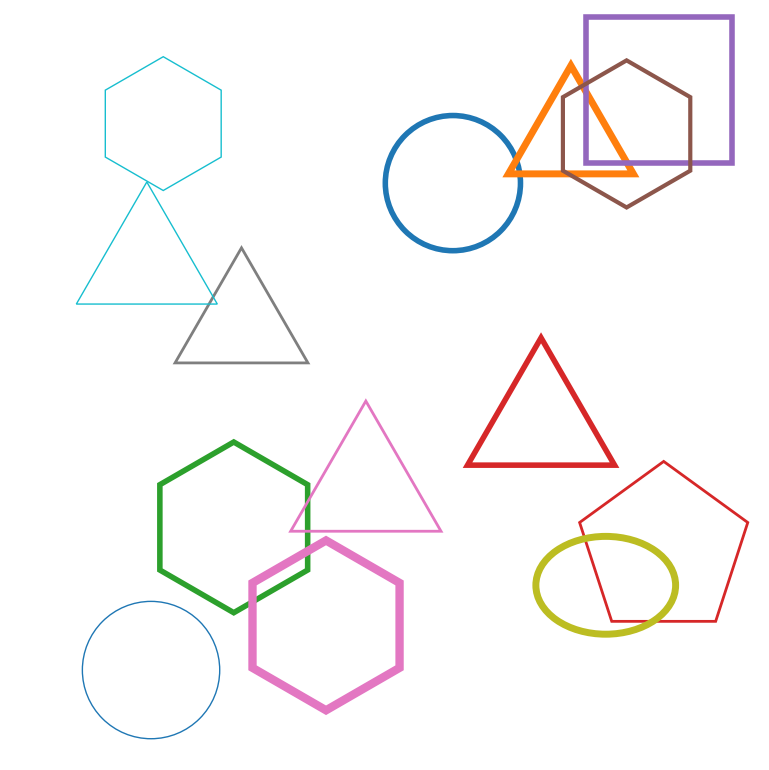[{"shape": "circle", "thickness": 0.5, "radius": 0.45, "center": [0.196, 0.13]}, {"shape": "circle", "thickness": 2, "radius": 0.44, "center": [0.588, 0.762]}, {"shape": "triangle", "thickness": 2.5, "radius": 0.47, "center": [0.741, 0.821]}, {"shape": "hexagon", "thickness": 2, "radius": 0.55, "center": [0.304, 0.315]}, {"shape": "triangle", "thickness": 2, "radius": 0.55, "center": [0.703, 0.451]}, {"shape": "pentagon", "thickness": 1, "radius": 0.57, "center": [0.862, 0.286]}, {"shape": "square", "thickness": 2, "radius": 0.47, "center": [0.856, 0.883]}, {"shape": "hexagon", "thickness": 1.5, "radius": 0.48, "center": [0.814, 0.826]}, {"shape": "triangle", "thickness": 1, "radius": 0.56, "center": [0.475, 0.366]}, {"shape": "hexagon", "thickness": 3, "radius": 0.55, "center": [0.423, 0.188]}, {"shape": "triangle", "thickness": 1, "radius": 0.5, "center": [0.314, 0.579]}, {"shape": "oval", "thickness": 2.5, "radius": 0.45, "center": [0.787, 0.24]}, {"shape": "triangle", "thickness": 0.5, "radius": 0.53, "center": [0.191, 0.658]}, {"shape": "hexagon", "thickness": 0.5, "radius": 0.43, "center": [0.212, 0.839]}]